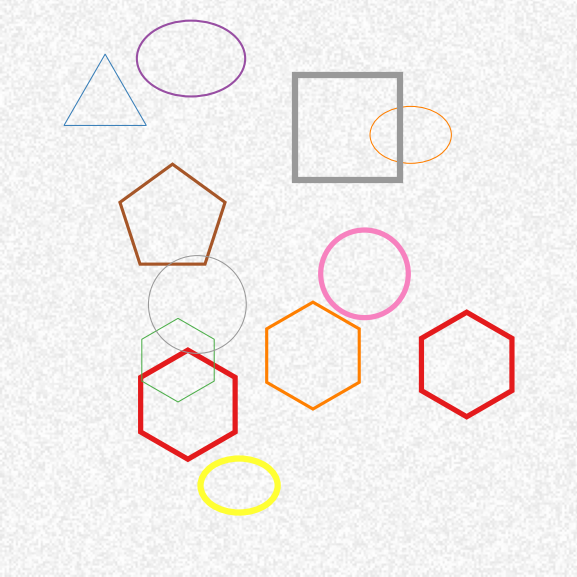[{"shape": "hexagon", "thickness": 2.5, "radius": 0.47, "center": [0.325, 0.298]}, {"shape": "hexagon", "thickness": 2.5, "radius": 0.45, "center": [0.808, 0.368]}, {"shape": "triangle", "thickness": 0.5, "radius": 0.41, "center": [0.182, 0.823]}, {"shape": "hexagon", "thickness": 0.5, "radius": 0.36, "center": [0.308, 0.375]}, {"shape": "oval", "thickness": 1, "radius": 0.47, "center": [0.331, 0.898]}, {"shape": "oval", "thickness": 0.5, "radius": 0.35, "center": [0.711, 0.766]}, {"shape": "hexagon", "thickness": 1.5, "radius": 0.46, "center": [0.542, 0.383]}, {"shape": "oval", "thickness": 3, "radius": 0.33, "center": [0.414, 0.158]}, {"shape": "pentagon", "thickness": 1.5, "radius": 0.48, "center": [0.299, 0.619]}, {"shape": "circle", "thickness": 2.5, "radius": 0.38, "center": [0.631, 0.525]}, {"shape": "circle", "thickness": 0.5, "radius": 0.42, "center": [0.342, 0.472]}, {"shape": "square", "thickness": 3, "radius": 0.45, "center": [0.601, 0.778]}]